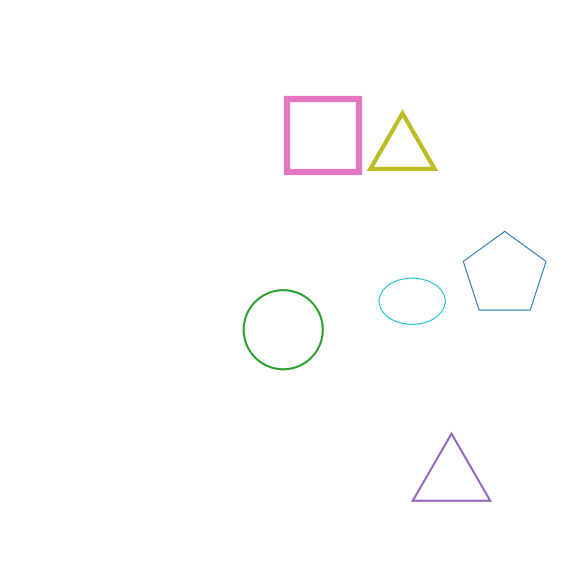[{"shape": "pentagon", "thickness": 0.5, "radius": 0.38, "center": [0.874, 0.523]}, {"shape": "circle", "thickness": 1, "radius": 0.34, "center": [0.49, 0.428]}, {"shape": "triangle", "thickness": 1, "radius": 0.39, "center": [0.782, 0.171]}, {"shape": "square", "thickness": 3, "radius": 0.32, "center": [0.559, 0.765]}, {"shape": "triangle", "thickness": 2, "radius": 0.32, "center": [0.697, 0.739]}, {"shape": "oval", "thickness": 0.5, "radius": 0.29, "center": [0.714, 0.478]}]